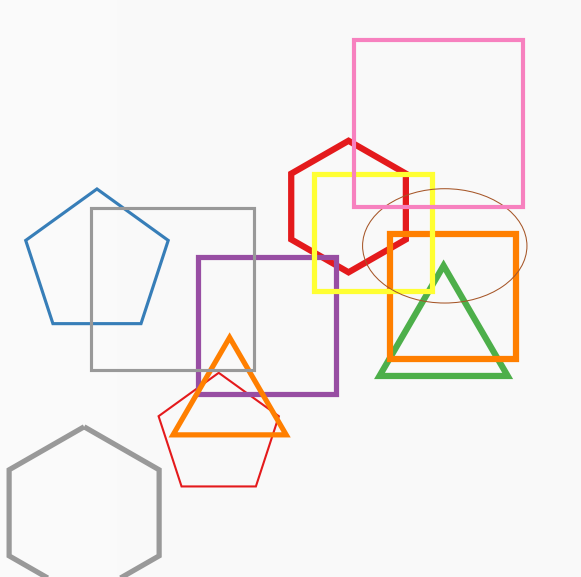[{"shape": "pentagon", "thickness": 1, "radius": 0.54, "center": [0.376, 0.245]}, {"shape": "hexagon", "thickness": 3, "radius": 0.57, "center": [0.6, 0.641]}, {"shape": "pentagon", "thickness": 1.5, "radius": 0.64, "center": [0.167, 0.543]}, {"shape": "triangle", "thickness": 3, "radius": 0.64, "center": [0.763, 0.412]}, {"shape": "square", "thickness": 2.5, "radius": 0.59, "center": [0.459, 0.436]}, {"shape": "triangle", "thickness": 2.5, "radius": 0.56, "center": [0.395, 0.302]}, {"shape": "square", "thickness": 3, "radius": 0.54, "center": [0.78, 0.485]}, {"shape": "square", "thickness": 2.5, "radius": 0.51, "center": [0.642, 0.596]}, {"shape": "oval", "thickness": 0.5, "radius": 0.71, "center": [0.765, 0.573]}, {"shape": "square", "thickness": 2, "radius": 0.73, "center": [0.754, 0.785]}, {"shape": "square", "thickness": 1.5, "radius": 0.7, "center": [0.297, 0.499]}, {"shape": "hexagon", "thickness": 2.5, "radius": 0.74, "center": [0.145, 0.111]}]